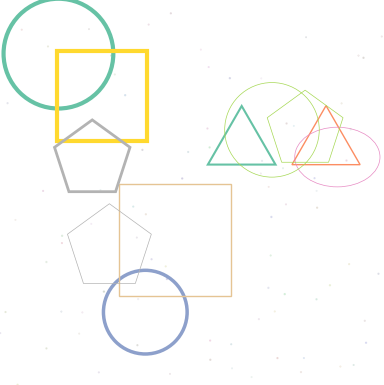[{"shape": "circle", "thickness": 3, "radius": 0.71, "center": [0.152, 0.861]}, {"shape": "triangle", "thickness": 1.5, "radius": 0.51, "center": [0.628, 0.623]}, {"shape": "triangle", "thickness": 1, "radius": 0.51, "center": [0.847, 0.623]}, {"shape": "circle", "thickness": 2.5, "radius": 0.54, "center": [0.377, 0.189]}, {"shape": "oval", "thickness": 0.5, "radius": 0.55, "center": [0.876, 0.592]}, {"shape": "circle", "thickness": 0.5, "radius": 0.61, "center": [0.706, 0.663]}, {"shape": "pentagon", "thickness": 0.5, "radius": 0.52, "center": [0.793, 0.662]}, {"shape": "square", "thickness": 3, "radius": 0.59, "center": [0.265, 0.751]}, {"shape": "square", "thickness": 1, "radius": 0.73, "center": [0.454, 0.378]}, {"shape": "pentagon", "thickness": 2, "radius": 0.52, "center": [0.24, 0.585]}, {"shape": "pentagon", "thickness": 0.5, "radius": 0.57, "center": [0.284, 0.356]}]